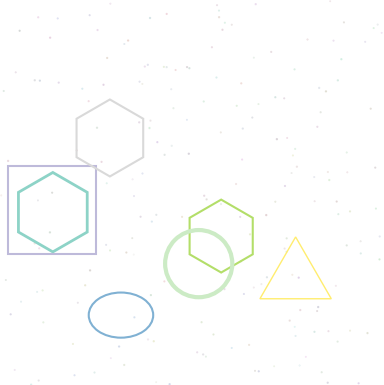[{"shape": "hexagon", "thickness": 2, "radius": 0.52, "center": [0.137, 0.449]}, {"shape": "square", "thickness": 1.5, "radius": 0.57, "center": [0.136, 0.455]}, {"shape": "oval", "thickness": 1.5, "radius": 0.42, "center": [0.314, 0.182]}, {"shape": "hexagon", "thickness": 1.5, "radius": 0.47, "center": [0.574, 0.387]}, {"shape": "hexagon", "thickness": 1.5, "radius": 0.5, "center": [0.285, 0.642]}, {"shape": "circle", "thickness": 3, "radius": 0.44, "center": [0.516, 0.315]}, {"shape": "triangle", "thickness": 1, "radius": 0.53, "center": [0.768, 0.278]}]